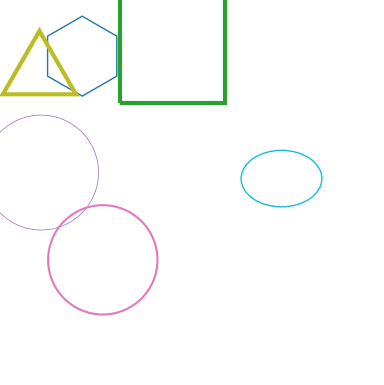[{"shape": "hexagon", "thickness": 1, "radius": 0.52, "center": [0.213, 0.854]}, {"shape": "square", "thickness": 3, "radius": 0.68, "center": [0.449, 0.869]}, {"shape": "circle", "thickness": 0.5, "radius": 0.75, "center": [0.107, 0.552]}, {"shape": "circle", "thickness": 1.5, "radius": 0.71, "center": [0.267, 0.325]}, {"shape": "triangle", "thickness": 3, "radius": 0.55, "center": [0.102, 0.81]}, {"shape": "oval", "thickness": 1, "radius": 0.52, "center": [0.731, 0.536]}]